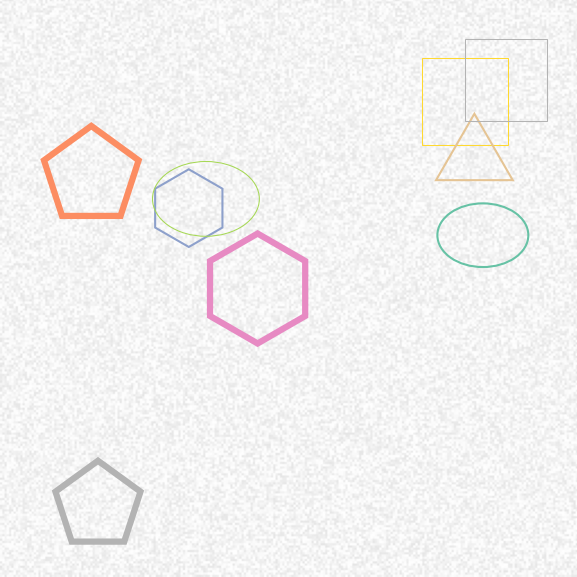[{"shape": "oval", "thickness": 1, "radius": 0.39, "center": [0.836, 0.592]}, {"shape": "pentagon", "thickness": 3, "radius": 0.43, "center": [0.158, 0.695]}, {"shape": "hexagon", "thickness": 1, "radius": 0.34, "center": [0.327, 0.639]}, {"shape": "hexagon", "thickness": 3, "radius": 0.48, "center": [0.446, 0.5]}, {"shape": "oval", "thickness": 0.5, "radius": 0.46, "center": [0.357, 0.655]}, {"shape": "square", "thickness": 0.5, "radius": 0.38, "center": [0.805, 0.824]}, {"shape": "triangle", "thickness": 1, "radius": 0.38, "center": [0.821, 0.725]}, {"shape": "square", "thickness": 0.5, "radius": 0.35, "center": [0.876, 0.861]}, {"shape": "pentagon", "thickness": 3, "radius": 0.39, "center": [0.17, 0.124]}]